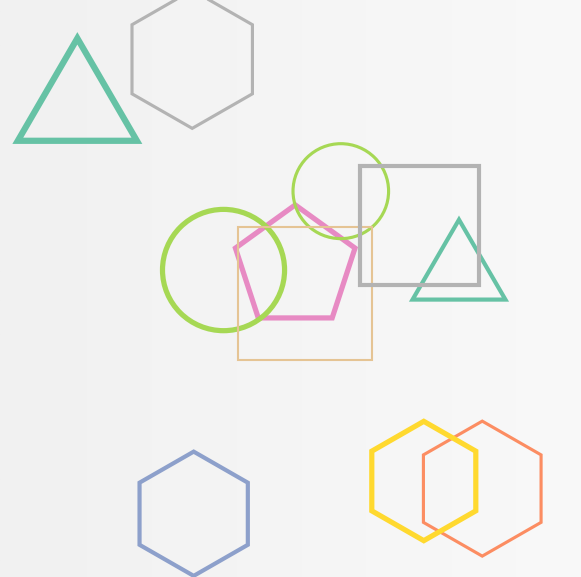[{"shape": "triangle", "thickness": 2, "radius": 0.46, "center": [0.79, 0.526]}, {"shape": "triangle", "thickness": 3, "radius": 0.59, "center": [0.133, 0.814]}, {"shape": "hexagon", "thickness": 1.5, "radius": 0.58, "center": [0.83, 0.153]}, {"shape": "hexagon", "thickness": 2, "radius": 0.54, "center": [0.333, 0.11]}, {"shape": "pentagon", "thickness": 2.5, "radius": 0.54, "center": [0.508, 0.536]}, {"shape": "circle", "thickness": 1.5, "radius": 0.41, "center": [0.586, 0.668]}, {"shape": "circle", "thickness": 2.5, "radius": 0.53, "center": [0.385, 0.532]}, {"shape": "hexagon", "thickness": 2.5, "radius": 0.52, "center": [0.729, 0.166]}, {"shape": "square", "thickness": 1, "radius": 0.58, "center": [0.525, 0.491]}, {"shape": "hexagon", "thickness": 1.5, "radius": 0.6, "center": [0.331, 0.896]}, {"shape": "square", "thickness": 2, "radius": 0.52, "center": [0.722, 0.609]}]